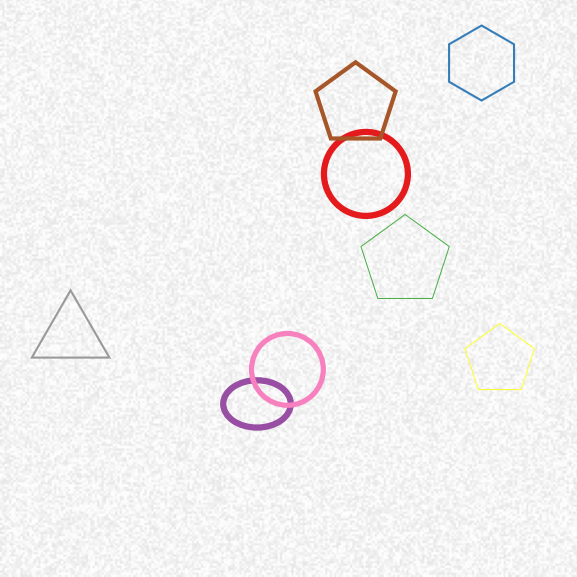[{"shape": "circle", "thickness": 3, "radius": 0.36, "center": [0.634, 0.698]}, {"shape": "hexagon", "thickness": 1, "radius": 0.32, "center": [0.834, 0.89]}, {"shape": "pentagon", "thickness": 0.5, "radius": 0.4, "center": [0.702, 0.547]}, {"shape": "oval", "thickness": 3, "radius": 0.29, "center": [0.445, 0.3]}, {"shape": "pentagon", "thickness": 0.5, "radius": 0.32, "center": [0.865, 0.376]}, {"shape": "pentagon", "thickness": 2, "radius": 0.36, "center": [0.616, 0.818]}, {"shape": "circle", "thickness": 2.5, "radius": 0.31, "center": [0.498, 0.36]}, {"shape": "triangle", "thickness": 1, "radius": 0.39, "center": [0.122, 0.419]}]